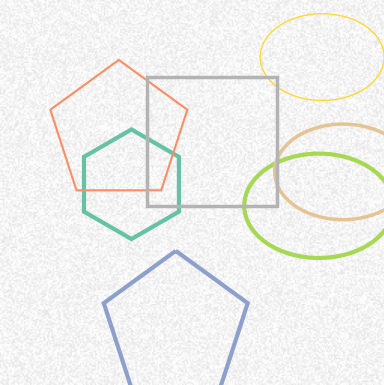[{"shape": "hexagon", "thickness": 3, "radius": 0.71, "center": [0.341, 0.521]}, {"shape": "pentagon", "thickness": 1.5, "radius": 0.94, "center": [0.309, 0.657]}, {"shape": "pentagon", "thickness": 3, "radius": 0.98, "center": [0.457, 0.152]}, {"shape": "oval", "thickness": 3, "radius": 0.97, "center": [0.828, 0.465]}, {"shape": "oval", "thickness": 1, "radius": 0.81, "center": [0.837, 0.852]}, {"shape": "oval", "thickness": 2.5, "radius": 0.89, "center": [0.891, 0.554]}, {"shape": "square", "thickness": 2.5, "radius": 0.84, "center": [0.55, 0.633]}]